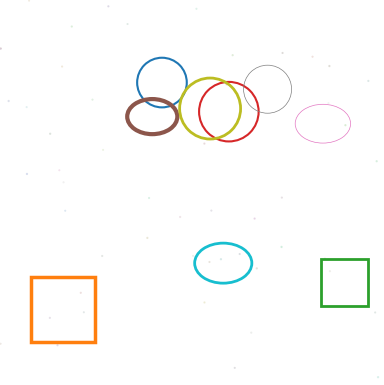[{"shape": "circle", "thickness": 1.5, "radius": 0.32, "center": [0.421, 0.786]}, {"shape": "square", "thickness": 2.5, "radius": 0.42, "center": [0.163, 0.196]}, {"shape": "square", "thickness": 2, "radius": 0.3, "center": [0.894, 0.266]}, {"shape": "circle", "thickness": 1.5, "radius": 0.39, "center": [0.594, 0.71]}, {"shape": "oval", "thickness": 3, "radius": 0.33, "center": [0.396, 0.697]}, {"shape": "oval", "thickness": 0.5, "radius": 0.36, "center": [0.839, 0.679]}, {"shape": "circle", "thickness": 0.5, "radius": 0.31, "center": [0.695, 0.768]}, {"shape": "circle", "thickness": 2, "radius": 0.4, "center": [0.546, 0.718]}, {"shape": "oval", "thickness": 2, "radius": 0.37, "center": [0.58, 0.316]}]